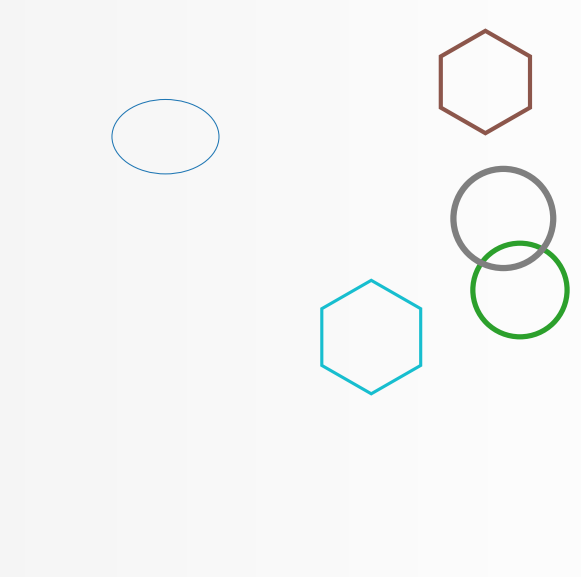[{"shape": "oval", "thickness": 0.5, "radius": 0.46, "center": [0.285, 0.762]}, {"shape": "circle", "thickness": 2.5, "radius": 0.41, "center": [0.895, 0.497]}, {"shape": "hexagon", "thickness": 2, "radius": 0.44, "center": [0.835, 0.857]}, {"shape": "circle", "thickness": 3, "radius": 0.43, "center": [0.866, 0.621]}, {"shape": "hexagon", "thickness": 1.5, "radius": 0.49, "center": [0.639, 0.415]}]